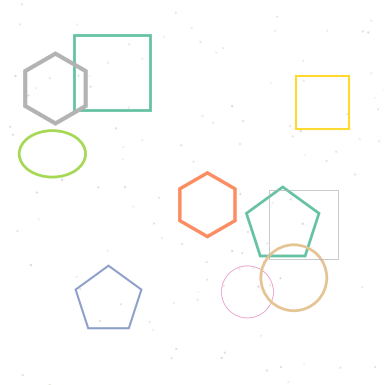[{"shape": "square", "thickness": 2, "radius": 0.49, "center": [0.292, 0.812]}, {"shape": "pentagon", "thickness": 2, "radius": 0.5, "center": [0.734, 0.415]}, {"shape": "hexagon", "thickness": 2.5, "radius": 0.41, "center": [0.539, 0.468]}, {"shape": "pentagon", "thickness": 1.5, "radius": 0.45, "center": [0.282, 0.22]}, {"shape": "circle", "thickness": 0.5, "radius": 0.34, "center": [0.643, 0.242]}, {"shape": "oval", "thickness": 2, "radius": 0.43, "center": [0.136, 0.6]}, {"shape": "square", "thickness": 1.5, "radius": 0.34, "center": [0.838, 0.735]}, {"shape": "circle", "thickness": 2, "radius": 0.43, "center": [0.763, 0.279]}, {"shape": "square", "thickness": 0.5, "radius": 0.45, "center": [0.788, 0.416]}, {"shape": "hexagon", "thickness": 3, "radius": 0.45, "center": [0.144, 0.77]}]